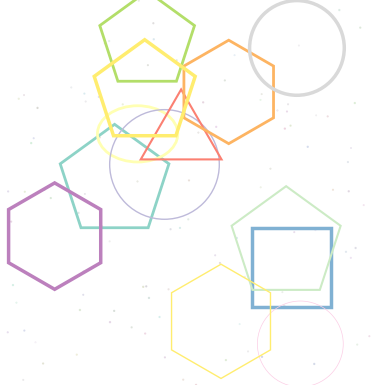[{"shape": "pentagon", "thickness": 2, "radius": 0.74, "center": [0.298, 0.529]}, {"shape": "oval", "thickness": 2, "radius": 0.52, "center": [0.357, 0.652]}, {"shape": "circle", "thickness": 1, "radius": 0.71, "center": [0.427, 0.573]}, {"shape": "triangle", "thickness": 1.5, "radius": 0.61, "center": [0.47, 0.647]}, {"shape": "square", "thickness": 2.5, "radius": 0.51, "center": [0.758, 0.306]}, {"shape": "hexagon", "thickness": 2, "radius": 0.67, "center": [0.594, 0.761]}, {"shape": "pentagon", "thickness": 2, "radius": 0.65, "center": [0.382, 0.894]}, {"shape": "circle", "thickness": 0.5, "radius": 0.56, "center": [0.78, 0.107]}, {"shape": "circle", "thickness": 2.5, "radius": 0.61, "center": [0.771, 0.876]}, {"shape": "hexagon", "thickness": 2.5, "radius": 0.69, "center": [0.142, 0.387]}, {"shape": "pentagon", "thickness": 1.5, "radius": 0.74, "center": [0.743, 0.368]}, {"shape": "pentagon", "thickness": 2.5, "radius": 0.69, "center": [0.376, 0.759]}, {"shape": "hexagon", "thickness": 1, "radius": 0.74, "center": [0.574, 0.165]}]